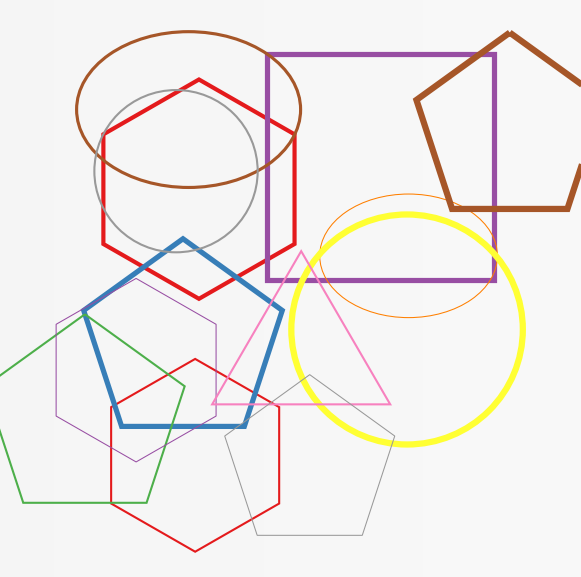[{"shape": "hexagon", "thickness": 1, "radius": 0.83, "center": [0.336, 0.211]}, {"shape": "hexagon", "thickness": 2, "radius": 0.95, "center": [0.342, 0.672]}, {"shape": "pentagon", "thickness": 2.5, "radius": 0.9, "center": [0.315, 0.406]}, {"shape": "pentagon", "thickness": 1, "radius": 0.9, "center": [0.146, 0.274]}, {"shape": "square", "thickness": 2.5, "radius": 0.98, "center": [0.654, 0.71]}, {"shape": "hexagon", "thickness": 0.5, "radius": 0.79, "center": [0.234, 0.358]}, {"shape": "oval", "thickness": 0.5, "radius": 0.76, "center": [0.703, 0.556]}, {"shape": "circle", "thickness": 3, "radius": 1.0, "center": [0.7, 0.429]}, {"shape": "oval", "thickness": 1.5, "radius": 0.96, "center": [0.324, 0.809]}, {"shape": "pentagon", "thickness": 3, "radius": 0.84, "center": [0.877, 0.774]}, {"shape": "triangle", "thickness": 1, "radius": 0.88, "center": [0.518, 0.387]}, {"shape": "circle", "thickness": 1, "radius": 0.7, "center": [0.303, 0.703]}, {"shape": "pentagon", "thickness": 0.5, "radius": 0.77, "center": [0.533, 0.197]}]